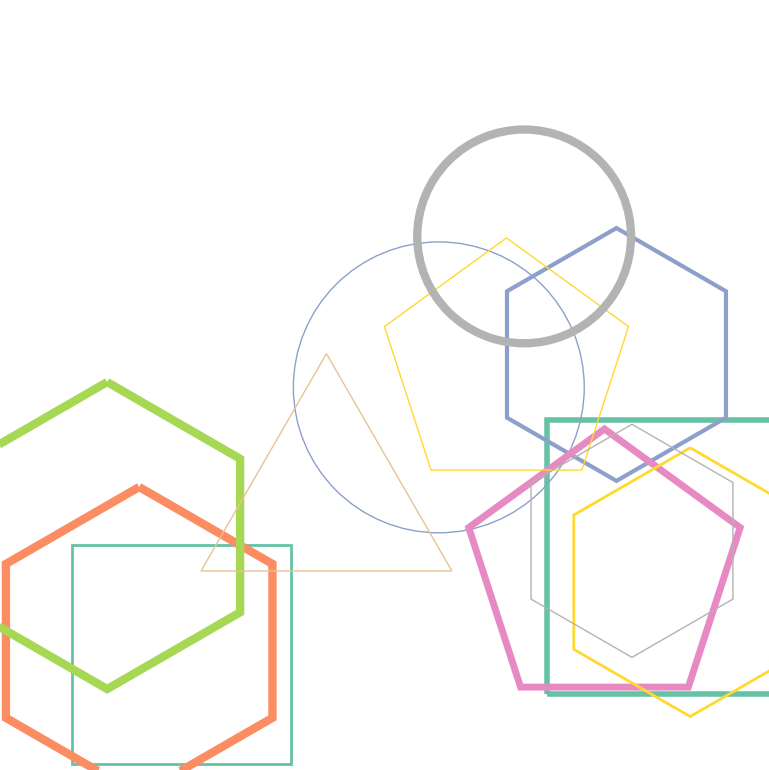[{"shape": "square", "thickness": 2, "radius": 0.89, "center": [0.889, 0.277]}, {"shape": "square", "thickness": 1, "radius": 0.71, "center": [0.236, 0.151]}, {"shape": "hexagon", "thickness": 3, "radius": 1.0, "center": [0.181, 0.168]}, {"shape": "circle", "thickness": 0.5, "radius": 0.94, "center": [0.57, 0.497]}, {"shape": "hexagon", "thickness": 1.5, "radius": 0.82, "center": [0.801, 0.54]}, {"shape": "pentagon", "thickness": 2.5, "radius": 0.93, "center": [0.785, 0.258]}, {"shape": "hexagon", "thickness": 3, "radius": 1.0, "center": [0.139, 0.304]}, {"shape": "hexagon", "thickness": 1, "radius": 0.87, "center": [0.896, 0.244]}, {"shape": "pentagon", "thickness": 0.5, "radius": 0.83, "center": [0.658, 0.524]}, {"shape": "triangle", "thickness": 0.5, "radius": 0.94, "center": [0.424, 0.353]}, {"shape": "hexagon", "thickness": 0.5, "radius": 0.76, "center": [0.821, 0.298]}, {"shape": "circle", "thickness": 3, "radius": 0.69, "center": [0.681, 0.693]}]